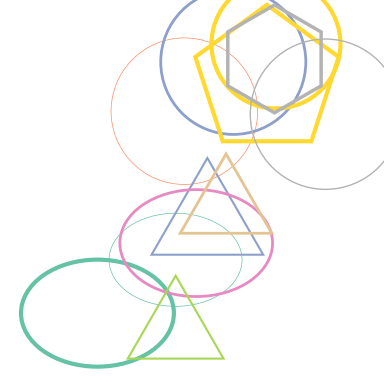[{"shape": "oval", "thickness": 0.5, "radius": 0.86, "center": [0.456, 0.325]}, {"shape": "oval", "thickness": 3, "radius": 0.99, "center": [0.253, 0.187]}, {"shape": "circle", "thickness": 0.5, "radius": 0.95, "center": [0.479, 0.711]}, {"shape": "circle", "thickness": 2, "radius": 0.94, "center": [0.606, 0.839]}, {"shape": "triangle", "thickness": 1.5, "radius": 0.84, "center": [0.539, 0.422]}, {"shape": "oval", "thickness": 2, "radius": 0.99, "center": [0.51, 0.369]}, {"shape": "triangle", "thickness": 1.5, "radius": 0.72, "center": [0.456, 0.14]}, {"shape": "pentagon", "thickness": 3, "radius": 0.98, "center": [0.694, 0.792]}, {"shape": "circle", "thickness": 3, "radius": 0.84, "center": [0.717, 0.886]}, {"shape": "triangle", "thickness": 2, "radius": 0.69, "center": [0.587, 0.463]}, {"shape": "circle", "thickness": 1, "radius": 0.98, "center": [0.845, 0.703]}, {"shape": "hexagon", "thickness": 2.5, "radius": 0.7, "center": [0.713, 0.847]}]